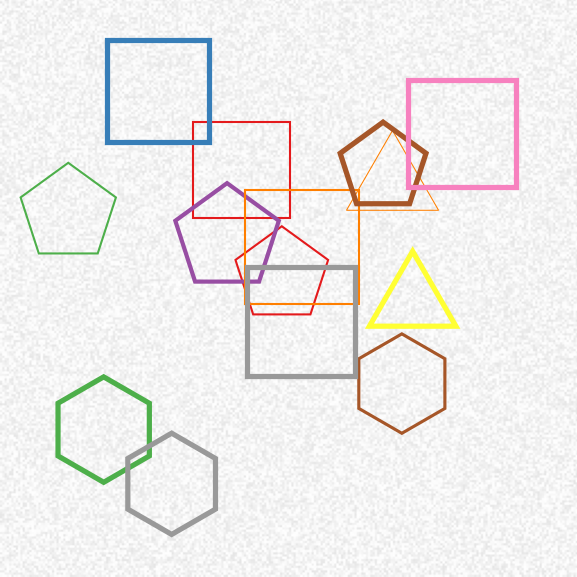[{"shape": "pentagon", "thickness": 1, "radius": 0.42, "center": [0.488, 0.523]}, {"shape": "square", "thickness": 1, "radius": 0.42, "center": [0.418, 0.705]}, {"shape": "square", "thickness": 2.5, "radius": 0.44, "center": [0.274, 0.841]}, {"shape": "hexagon", "thickness": 2.5, "radius": 0.46, "center": [0.18, 0.255]}, {"shape": "pentagon", "thickness": 1, "radius": 0.43, "center": [0.118, 0.63]}, {"shape": "pentagon", "thickness": 2, "radius": 0.47, "center": [0.393, 0.588]}, {"shape": "triangle", "thickness": 0.5, "radius": 0.46, "center": [0.68, 0.681]}, {"shape": "square", "thickness": 1, "radius": 0.49, "center": [0.522, 0.572]}, {"shape": "triangle", "thickness": 2.5, "radius": 0.43, "center": [0.715, 0.478]}, {"shape": "pentagon", "thickness": 2.5, "radius": 0.39, "center": [0.663, 0.71]}, {"shape": "hexagon", "thickness": 1.5, "radius": 0.43, "center": [0.696, 0.335]}, {"shape": "square", "thickness": 2.5, "radius": 0.47, "center": [0.799, 0.768]}, {"shape": "hexagon", "thickness": 2.5, "radius": 0.44, "center": [0.297, 0.161]}, {"shape": "square", "thickness": 2.5, "radius": 0.47, "center": [0.521, 0.442]}]